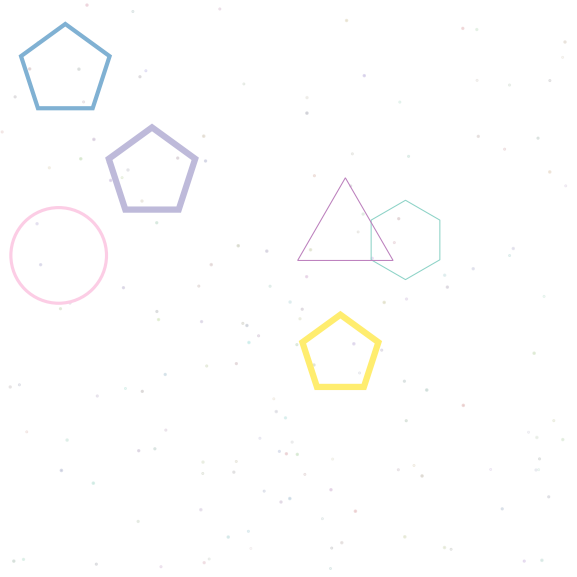[{"shape": "hexagon", "thickness": 0.5, "radius": 0.34, "center": [0.702, 0.584]}, {"shape": "pentagon", "thickness": 3, "radius": 0.39, "center": [0.263, 0.7]}, {"shape": "pentagon", "thickness": 2, "radius": 0.4, "center": [0.113, 0.877]}, {"shape": "circle", "thickness": 1.5, "radius": 0.41, "center": [0.102, 0.557]}, {"shape": "triangle", "thickness": 0.5, "radius": 0.48, "center": [0.598, 0.596]}, {"shape": "pentagon", "thickness": 3, "radius": 0.35, "center": [0.589, 0.385]}]